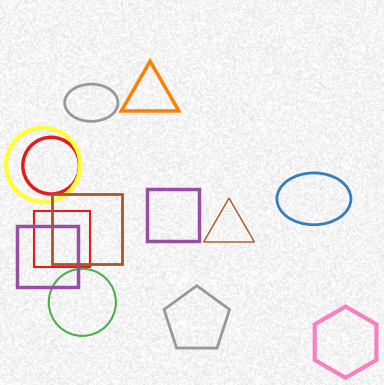[{"shape": "square", "thickness": 1.5, "radius": 0.36, "center": [0.162, 0.379]}, {"shape": "circle", "thickness": 2.5, "radius": 0.37, "center": [0.133, 0.57]}, {"shape": "oval", "thickness": 2, "radius": 0.48, "center": [0.815, 0.484]}, {"shape": "circle", "thickness": 1.5, "radius": 0.44, "center": [0.214, 0.215]}, {"shape": "square", "thickness": 2.5, "radius": 0.4, "center": [0.124, 0.334]}, {"shape": "square", "thickness": 2.5, "radius": 0.34, "center": [0.45, 0.442]}, {"shape": "triangle", "thickness": 2.5, "radius": 0.43, "center": [0.39, 0.755]}, {"shape": "circle", "thickness": 3, "radius": 0.48, "center": [0.112, 0.572]}, {"shape": "triangle", "thickness": 1, "radius": 0.38, "center": [0.595, 0.41]}, {"shape": "square", "thickness": 2, "radius": 0.45, "center": [0.226, 0.405]}, {"shape": "hexagon", "thickness": 3, "radius": 0.46, "center": [0.898, 0.111]}, {"shape": "oval", "thickness": 2, "radius": 0.35, "center": [0.237, 0.733]}, {"shape": "pentagon", "thickness": 2, "radius": 0.45, "center": [0.511, 0.168]}]